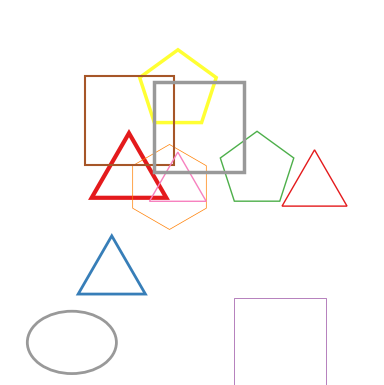[{"shape": "triangle", "thickness": 3, "radius": 0.56, "center": [0.335, 0.542]}, {"shape": "triangle", "thickness": 1, "radius": 0.49, "center": [0.817, 0.513]}, {"shape": "triangle", "thickness": 2, "radius": 0.5, "center": [0.29, 0.287]}, {"shape": "pentagon", "thickness": 1, "radius": 0.5, "center": [0.668, 0.559]}, {"shape": "square", "thickness": 0.5, "radius": 0.6, "center": [0.726, 0.105]}, {"shape": "hexagon", "thickness": 0.5, "radius": 0.55, "center": [0.44, 0.514]}, {"shape": "pentagon", "thickness": 2.5, "radius": 0.52, "center": [0.462, 0.766]}, {"shape": "square", "thickness": 1.5, "radius": 0.57, "center": [0.336, 0.687]}, {"shape": "triangle", "thickness": 1, "radius": 0.43, "center": [0.462, 0.52]}, {"shape": "square", "thickness": 2.5, "radius": 0.59, "center": [0.517, 0.67]}, {"shape": "oval", "thickness": 2, "radius": 0.58, "center": [0.187, 0.111]}]